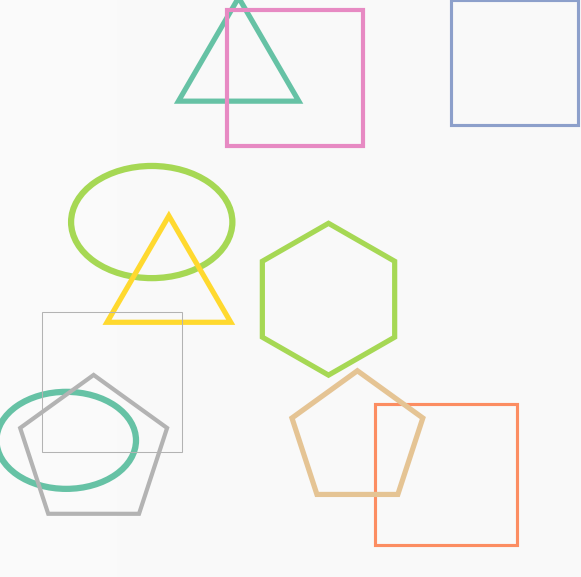[{"shape": "triangle", "thickness": 2.5, "radius": 0.6, "center": [0.411, 0.884]}, {"shape": "oval", "thickness": 3, "radius": 0.6, "center": [0.114, 0.237]}, {"shape": "square", "thickness": 1.5, "radius": 0.61, "center": [0.767, 0.178]}, {"shape": "square", "thickness": 1.5, "radius": 0.54, "center": [0.885, 0.891]}, {"shape": "square", "thickness": 2, "radius": 0.59, "center": [0.508, 0.864]}, {"shape": "oval", "thickness": 3, "radius": 0.69, "center": [0.261, 0.615]}, {"shape": "hexagon", "thickness": 2.5, "radius": 0.66, "center": [0.565, 0.481]}, {"shape": "triangle", "thickness": 2.5, "radius": 0.61, "center": [0.291, 0.503]}, {"shape": "pentagon", "thickness": 2.5, "radius": 0.59, "center": [0.615, 0.239]}, {"shape": "square", "thickness": 0.5, "radius": 0.6, "center": [0.193, 0.338]}, {"shape": "pentagon", "thickness": 2, "radius": 0.66, "center": [0.161, 0.217]}]